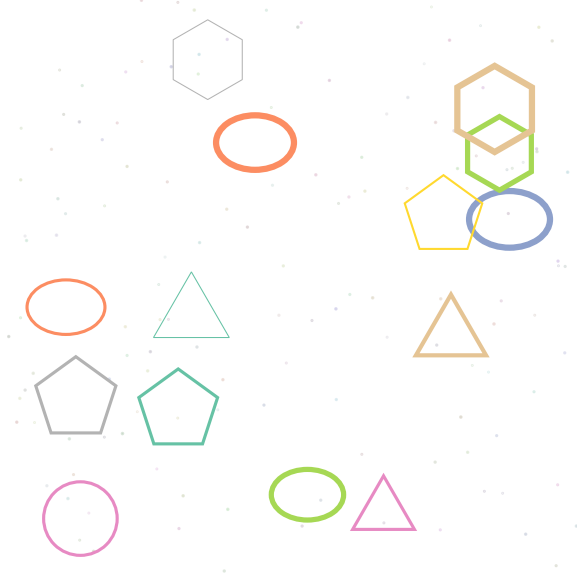[{"shape": "pentagon", "thickness": 1.5, "radius": 0.36, "center": [0.309, 0.289]}, {"shape": "triangle", "thickness": 0.5, "radius": 0.38, "center": [0.331, 0.453]}, {"shape": "oval", "thickness": 3, "radius": 0.34, "center": [0.442, 0.752]}, {"shape": "oval", "thickness": 1.5, "radius": 0.34, "center": [0.114, 0.467]}, {"shape": "oval", "thickness": 3, "radius": 0.35, "center": [0.882, 0.619]}, {"shape": "triangle", "thickness": 1.5, "radius": 0.31, "center": [0.664, 0.113]}, {"shape": "circle", "thickness": 1.5, "radius": 0.32, "center": [0.139, 0.101]}, {"shape": "hexagon", "thickness": 2.5, "radius": 0.32, "center": [0.865, 0.734]}, {"shape": "oval", "thickness": 2.5, "radius": 0.31, "center": [0.532, 0.142]}, {"shape": "pentagon", "thickness": 1, "radius": 0.35, "center": [0.768, 0.625]}, {"shape": "triangle", "thickness": 2, "radius": 0.35, "center": [0.781, 0.419]}, {"shape": "hexagon", "thickness": 3, "radius": 0.37, "center": [0.857, 0.81]}, {"shape": "hexagon", "thickness": 0.5, "radius": 0.35, "center": [0.36, 0.896]}, {"shape": "pentagon", "thickness": 1.5, "radius": 0.36, "center": [0.131, 0.309]}]